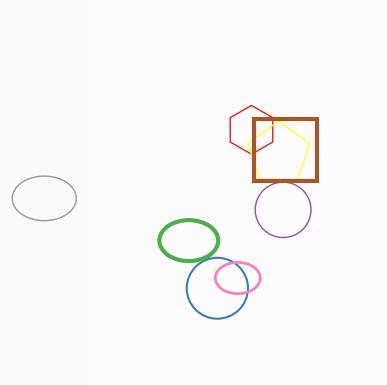[{"shape": "hexagon", "thickness": 1, "radius": 0.32, "center": [0.649, 0.663]}, {"shape": "circle", "thickness": 1.5, "radius": 0.4, "center": [0.561, 0.251]}, {"shape": "oval", "thickness": 3, "radius": 0.38, "center": [0.487, 0.375]}, {"shape": "circle", "thickness": 1, "radius": 0.36, "center": [0.731, 0.455]}, {"shape": "pentagon", "thickness": 1, "radius": 0.42, "center": [0.719, 0.602]}, {"shape": "square", "thickness": 3, "radius": 0.41, "center": [0.736, 0.61]}, {"shape": "oval", "thickness": 2, "radius": 0.29, "center": [0.614, 0.278]}, {"shape": "oval", "thickness": 1, "radius": 0.41, "center": [0.114, 0.485]}]